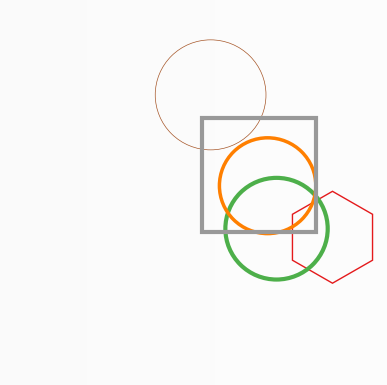[{"shape": "hexagon", "thickness": 1, "radius": 0.6, "center": [0.858, 0.384]}, {"shape": "circle", "thickness": 3, "radius": 0.66, "center": [0.714, 0.406]}, {"shape": "circle", "thickness": 2.5, "radius": 0.62, "center": [0.691, 0.518]}, {"shape": "circle", "thickness": 0.5, "radius": 0.71, "center": [0.544, 0.754]}, {"shape": "square", "thickness": 3, "radius": 0.74, "center": [0.668, 0.544]}]